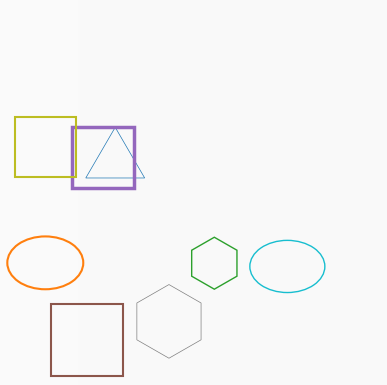[{"shape": "triangle", "thickness": 0.5, "radius": 0.44, "center": [0.297, 0.582]}, {"shape": "oval", "thickness": 1.5, "radius": 0.49, "center": [0.117, 0.317]}, {"shape": "hexagon", "thickness": 1, "radius": 0.34, "center": [0.553, 0.316]}, {"shape": "square", "thickness": 2.5, "radius": 0.4, "center": [0.265, 0.591]}, {"shape": "square", "thickness": 1.5, "radius": 0.47, "center": [0.225, 0.116]}, {"shape": "hexagon", "thickness": 0.5, "radius": 0.48, "center": [0.436, 0.165]}, {"shape": "square", "thickness": 1.5, "radius": 0.39, "center": [0.117, 0.618]}, {"shape": "oval", "thickness": 1, "radius": 0.48, "center": [0.742, 0.308]}]